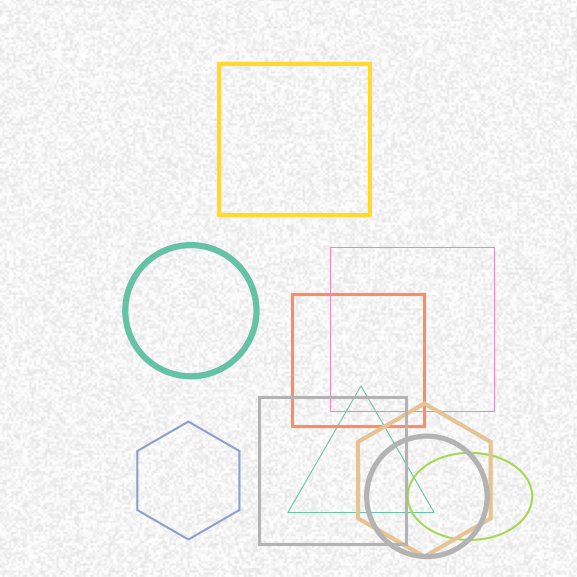[{"shape": "triangle", "thickness": 0.5, "radius": 0.73, "center": [0.625, 0.185]}, {"shape": "circle", "thickness": 3, "radius": 0.57, "center": [0.33, 0.461]}, {"shape": "square", "thickness": 1.5, "radius": 0.57, "center": [0.62, 0.375]}, {"shape": "hexagon", "thickness": 1, "radius": 0.51, "center": [0.326, 0.167]}, {"shape": "square", "thickness": 0.5, "radius": 0.71, "center": [0.714, 0.429]}, {"shape": "oval", "thickness": 1, "radius": 0.54, "center": [0.814, 0.14]}, {"shape": "square", "thickness": 2, "radius": 0.65, "center": [0.51, 0.757]}, {"shape": "hexagon", "thickness": 2, "radius": 0.66, "center": [0.735, 0.168]}, {"shape": "circle", "thickness": 2.5, "radius": 0.52, "center": [0.739, 0.14]}, {"shape": "square", "thickness": 1.5, "radius": 0.63, "center": [0.575, 0.184]}]